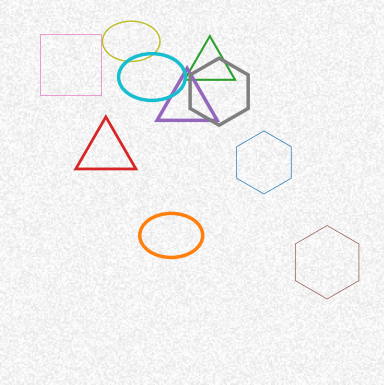[{"shape": "hexagon", "thickness": 0.5, "radius": 0.41, "center": [0.686, 0.578]}, {"shape": "oval", "thickness": 2.5, "radius": 0.41, "center": [0.445, 0.389]}, {"shape": "triangle", "thickness": 1.5, "radius": 0.38, "center": [0.545, 0.831]}, {"shape": "triangle", "thickness": 2, "radius": 0.45, "center": [0.275, 0.606]}, {"shape": "triangle", "thickness": 2.5, "radius": 0.45, "center": [0.486, 0.733]}, {"shape": "hexagon", "thickness": 0.5, "radius": 0.48, "center": [0.85, 0.319]}, {"shape": "square", "thickness": 0.5, "radius": 0.4, "center": [0.183, 0.833]}, {"shape": "hexagon", "thickness": 2.5, "radius": 0.44, "center": [0.569, 0.762]}, {"shape": "oval", "thickness": 1, "radius": 0.37, "center": [0.341, 0.893]}, {"shape": "oval", "thickness": 2.5, "radius": 0.43, "center": [0.395, 0.8]}]